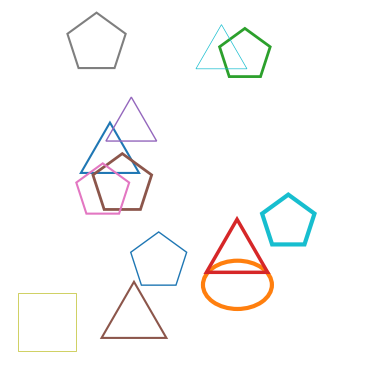[{"shape": "pentagon", "thickness": 1, "radius": 0.38, "center": [0.412, 0.321]}, {"shape": "triangle", "thickness": 1.5, "radius": 0.44, "center": [0.286, 0.594]}, {"shape": "oval", "thickness": 3, "radius": 0.45, "center": [0.617, 0.26]}, {"shape": "pentagon", "thickness": 2, "radius": 0.35, "center": [0.636, 0.857]}, {"shape": "triangle", "thickness": 2.5, "radius": 0.46, "center": [0.616, 0.339]}, {"shape": "triangle", "thickness": 1, "radius": 0.38, "center": [0.341, 0.672]}, {"shape": "triangle", "thickness": 1.5, "radius": 0.49, "center": [0.348, 0.171]}, {"shape": "pentagon", "thickness": 2, "radius": 0.4, "center": [0.318, 0.521]}, {"shape": "pentagon", "thickness": 1.5, "radius": 0.36, "center": [0.267, 0.503]}, {"shape": "pentagon", "thickness": 1.5, "radius": 0.4, "center": [0.251, 0.888]}, {"shape": "square", "thickness": 0.5, "radius": 0.38, "center": [0.123, 0.164]}, {"shape": "pentagon", "thickness": 3, "radius": 0.36, "center": [0.749, 0.423]}, {"shape": "triangle", "thickness": 0.5, "radius": 0.38, "center": [0.575, 0.86]}]